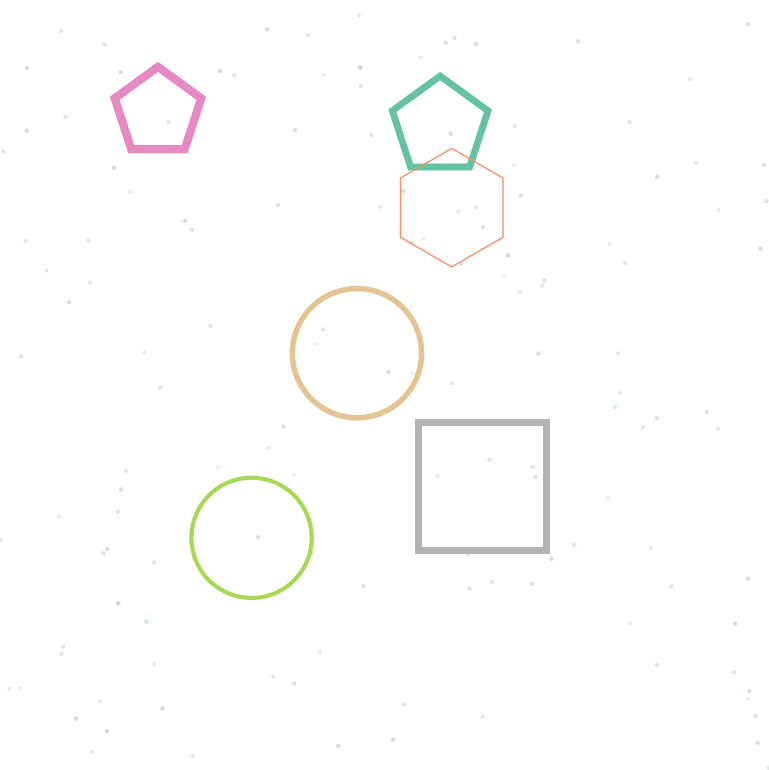[{"shape": "pentagon", "thickness": 2.5, "radius": 0.33, "center": [0.572, 0.836]}, {"shape": "hexagon", "thickness": 0.5, "radius": 0.38, "center": [0.587, 0.73]}, {"shape": "pentagon", "thickness": 3, "radius": 0.3, "center": [0.205, 0.854]}, {"shape": "circle", "thickness": 1.5, "radius": 0.39, "center": [0.327, 0.302]}, {"shape": "circle", "thickness": 2, "radius": 0.42, "center": [0.464, 0.541]}, {"shape": "square", "thickness": 2.5, "radius": 0.42, "center": [0.626, 0.369]}]